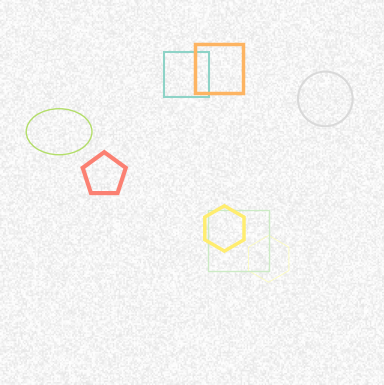[{"shape": "square", "thickness": 1.5, "radius": 0.29, "center": [0.485, 0.806]}, {"shape": "hexagon", "thickness": 0.5, "radius": 0.3, "center": [0.698, 0.328]}, {"shape": "pentagon", "thickness": 3, "radius": 0.29, "center": [0.271, 0.546]}, {"shape": "square", "thickness": 2.5, "radius": 0.32, "center": [0.569, 0.821]}, {"shape": "oval", "thickness": 1, "radius": 0.43, "center": [0.153, 0.658]}, {"shape": "circle", "thickness": 1.5, "radius": 0.35, "center": [0.845, 0.743]}, {"shape": "square", "thickness": 1, "radius": 0.4, "center": [0.621, 0.375]}, {"shape": "hexagon", "thickness": 2.5, "radius": 0.29, "center": [0.583, 0.407]}]